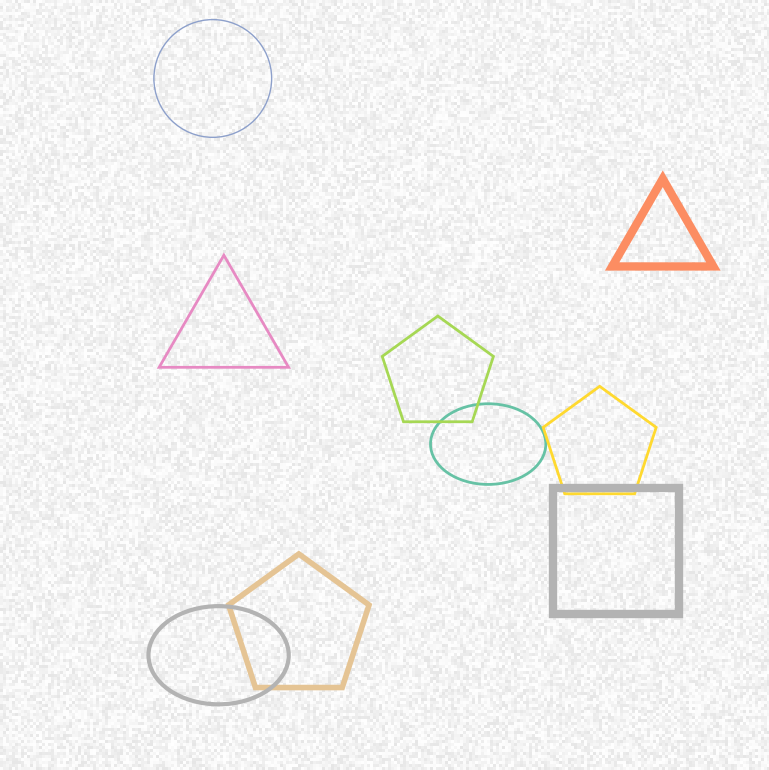[{"shape": "oval", "thickness": 1, "radius": 0.37, "center": [0.634, 0.423]}, {"shape": "triangle", "thickness": 3, "radius": 0.38, "center": [0.861, 0.692]}, {"shape": "circle", "thickness": 0.5, "radius": 0.38, "center": [0.276, 0.898]}, {"shape": "triangle", "thickness": 1, "radius": 0.49, "center": [0.291, 0.572]}, {"shape": "pentagon", "thickness": 1, "radius": 0.38, "center": [0.569, 0.514]}, {"shape": "pentagon", "thickness": 1, "radius": 0.39, "center": [0.779, 0.421]}, {"shape": "pentagon", "thickness": 2, "radius": 0.48, "center": [0.388, 0.185]}, {"shape": "square", "thickness": 3, "radius": 0.41, "center": [0.8, 0.284]}, {"shape": "oval", "thickness": 1.5, "radius": 0.46, "center": [0.284, 0.149]}]